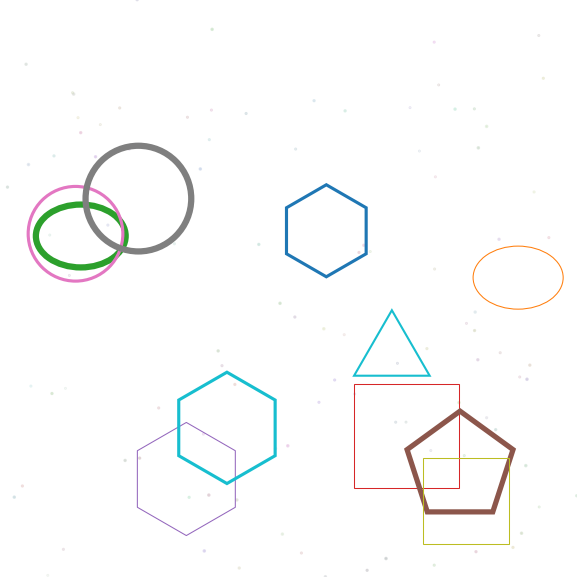[{"shape": "hexagon", "thickness": 1.5, "radius": 0.4, "center": [0.565, 0.6]}, {"shape": "oval", "thickness": 0.5, "radius": 0.39, "center": [0.897, 0.518]}, {"shape": "oval", "thickness": 3, "radius": 0.39, "center": [0.14, 0.59]}, {"shape": "square", "thickness": 0.5, "radius": 0.45, "center": [0.704, 0.244]}, {"shape": "hexagon", "thickness": 0.5, "radius": 0.49, "center": [0.323, 0.17]}, {"shape": "pentagon", "thickness": 2.5, "radius": 0.48, "center": [0.797, 0.191]}, {"shape": "circle", "thickness": 1.5, "radius": 0.41, "center": [0.131, 0.594]}, {"shape": "circle", "thickness": 3, "radius": 0.46, "center": [0.24, 0.655]}, {"shape": "square", "thickness": 0.5, "radius": 0.37, "center": [0.807, 0.131]}, {"shape": "hexagon", "thickness": 1.5, "radius": 0.48, "center": [0.393, 0.258]}, {"shape": "triangle", "thickness": 1, "radius": 0.38, "center": [0.679, 0.386]}]